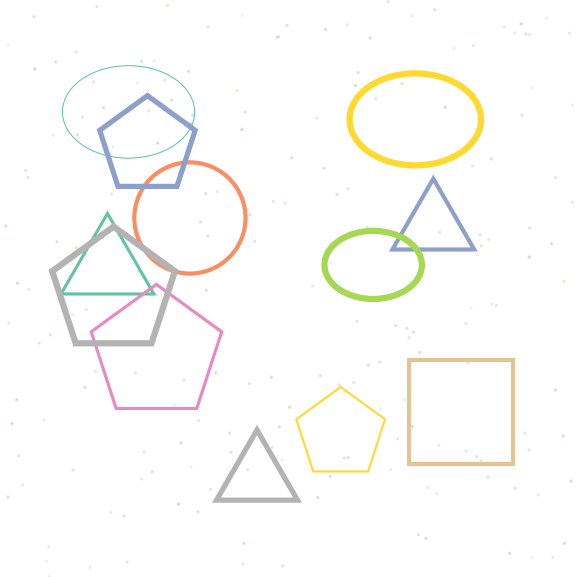[{"shape": "triangle", "thickness": 1.5, "radius": 0.46, "center": [0.186, 0.537]}, {"shape": "oval", "thickness": 0.5, "radius": 0.57, "center": [0.223, 0.805]}, {"shape": "circle", "thickness": 2, "radius": 0.48, "center": [0.329, 0.622]}, {"shape": "triangle", "thickness": 2, "radius": 0.41, "center": [0.75, 0.608]}, {"shape": "pentagon", "thickness": 2.5, "radius": 0.43, "center": [0.255, 0.747]}, {"shape": "pentagon", "thickness": 1.5, "radius": 0.59, "center": [0.271, 0.388]}, {"shape": "oval", "thickness": 3, "radius": 0.42, "center": [0.646, 0.54]}, {"shape": "pentagon", "thickness": 1, "radius": 0.4, "center": [0.59, 0.248]}, {"shape": "oval", "thickness": 3, "radius": 0.57, "center": [0.719, 0.792]}, {"shape": "square", "thickness": 2, "radius": 0.45, "center": [0.798, 0.285]}, {"shape": "pentagon", "thickness": 3, "radius": 0.56, "center": [0.197, 0.495]}, {"shape": "triangle", "thickness": 2.5, "radius": 0.41, "center": [0.445, 0.174]}]